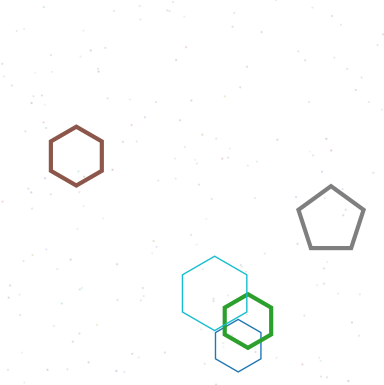[{"shape": "hexagon", "thickness": 1, "radius": 0.34, "center": [0.619, 0.102]}, {"shape": "hexagon", "thickness": 3, "radius": 0.35, "center": [0.644, 0.166]}, {"shape": "hexagon", "thickness": 3, "radius": 0.38, "center": [0.198, 0.595]}, {"shape": "pentagon", "thickness": 3, "radius": 0.44, "center": [0.86, 0.428]}, {"shape": "hexagon", "thickness": 1, "radius": 0.48, "center": [0.557, 0.238]}]